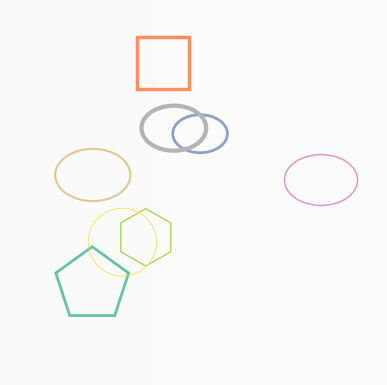[{"shape": "pentagon", "thickness": 2, "radius": 0.49, "center": [0.238, 0.26]}, {"shape": "square", "thickness": 2.5, "radius": 0.34, "center": [0.42, 0.836]}, {"shape": "oval", "thickness": 2, "radius": 0.35, "center": [0.516, 0.653]}, {"shape": "oval", "thickness": 1, "radius": 0.47, "center": [0.828, 0.532]}, {"shape": "hexagon", "thickness": 1, "radius": 0.37, "center": [0.376, 0.384]}, {"shape": "circle", "thickness": 0.5, "radius": 0.44, "center": [0.316, 0.371]}, {"shape": "oval", "thickness": 1.5, "radius": 0.48, "center": [0.239, 0.545]}, {"shape": "oval", "thickness": 3, "radius": 0.42, "center": [0.449, 0.667]}]